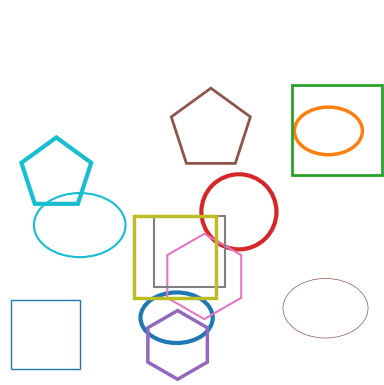[{"shape": "square", "thickness": 1, "radius": 0.45, "center": [0.117, 0.131]}, {"shape": "oval", "thickness": 3, "radius": 0.47, "center": [0.459, 0.175]}, {"shape": "oval", "thickness": 2.5, "radius": 0.44, "center": [0.853, 0.66]}, {"shape": "square", "thickness": 2, "radius": 0.58, "center": [0.875, 0.663]}, {"shape": "circle", "thickness": 3, "radius": 0.49, "center": [0.621, 0.45]}, {"shape": "hexagon", "thickness": 2.5, "radius": 0.45, "center": [0.461, 0.104]}, {"shape": "pentagon", "thickness": 2, "radius": 0.54, "center": [0.548, 0.663]}, {"shape": "oval", "thickness": 0.5, "radius": 0.55, "center": [0.845, 0.199]}, {"shape": "hexagon", "thickness": 1.5, "radius": 0.55, "center": [0.531, 0.282]}, {"shape": "square", "thickness": 1.5, "radius": 0.46, "center": [0.493, 0.347]}, {"shape": "square", "thickness": 2.5, "radius": 0.53, "center": [0.454, 0.332]}, {"shape": "pentagon", "thickness": 3, "radius": 0.48, "center": [0.146, 0.548]}, {"shape": "oval", "thickness": 1.5, "radius": 0.59, "center": [0.207, 0.415]}]